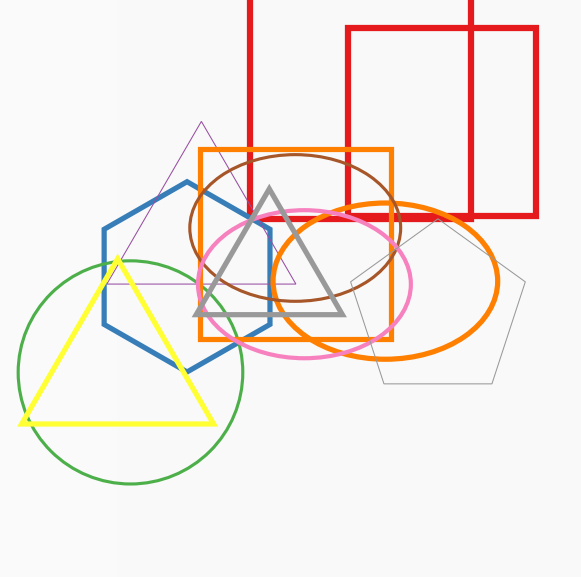[{"shape": "square", "thickness": 3, "radius": 0.81, "center": [0.76, 0.788]}, {"shape": "square", "thickness": 3, "radius": 0.95, "center": [0.62, 0.81]}, {"shape": "hexagon", "thickness": 2.5, "radius": 0.82, "center": [0.322, 0.52]}, {"shape": "circle", "thickness": 1.5, "radius": 0.97, "center": [0.224, 0.354]}, {"shape": "triangle", "thickness": 0.5, "radius": 0.94, "center": [0.346, 0.601]}, {"shape": "square", "thickness": 2.5, "radius": 0.82, "center": [0.509, 0.577]}, {"shape": "oval", "thickness": 2.5, "radius": 0.97, "center": [0.663, 0.512]}, {"shape": "triangle", "thickness": 2.5, "radius": 0.95, "center": [0.202, 0.36]}, {"shape": "oval", "thickness": 1.5, "radius": 0.91, "center": [0.508, 0.604]}, {"shape": "oval", "thickness": 2, "radius": 0.92, "center": [0.524, 0.507]}, {"shape": "pentagon", "thickness": 0.5, "radius": 0.79, "center": [0.753, 0.462]}, {"shape": "triangle", "thickness": 2.5, "radius": 0.73, "center": [0.463, 0.527]}]